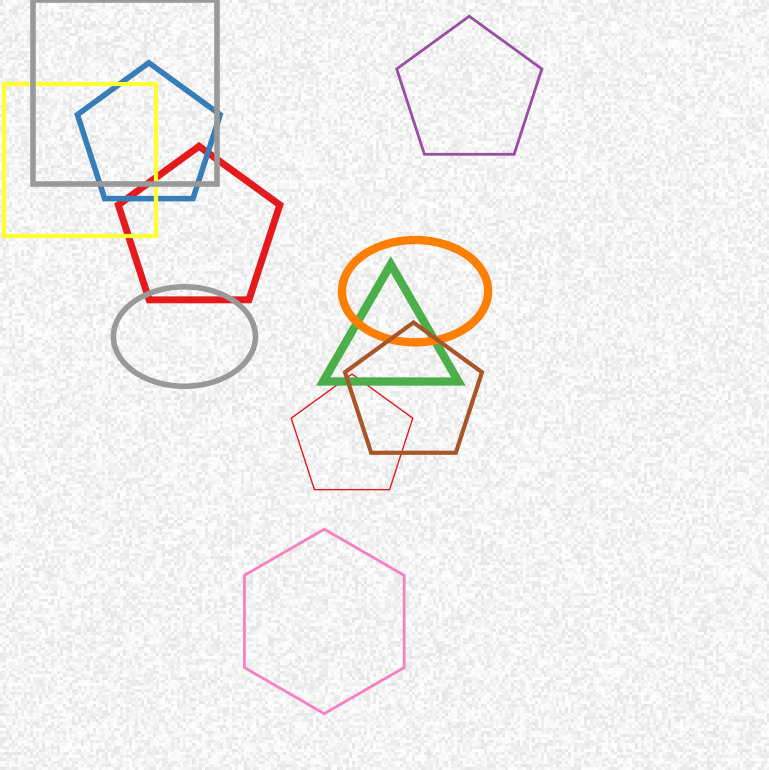[{"shape": "pentagon", "thickness": 2.5, "radius": 0.55, "center": [0.259, 0.7]}, {"shape": "pentagon", "thickness": 0.5, "radius": 0.41, "center": [0.457, 0.431]}, {"shape": "pentagon", "thickness": 2, "radius": 0.49, "center": [0.193, 0.821]}, {"shape": "triangle", "thickness": 3, "radius": 0.51, "center": [0.508, 0.555]}, {"shape": "pentagon", "thickness": 1, "radius": 0.5, "center": [0.609, 0.88]}, {"shape": "oval", "thickness": 3, "radius": 0.47, "center": [0.539, 0.622]}, {"shape": "square", "thickness": 1.5, "radius": 0.49, "center": [0.104, 0.792]}, {"shape": "pentagon", "thickness": 1.5, "radius": 0.47, "center": [0.537, 0.488]}, {"shape": "hexagon", "thickness": 1, "radius": 0.6, "center": [0.421, 0.193]}, {"shape": "oval", "thickness": 2, "radius": 0.46, "center": [0.24, 0.563]}, {"shape": "square", "thickness": 2, "radius": 0.6, "center": [0.162, 0.881]}]